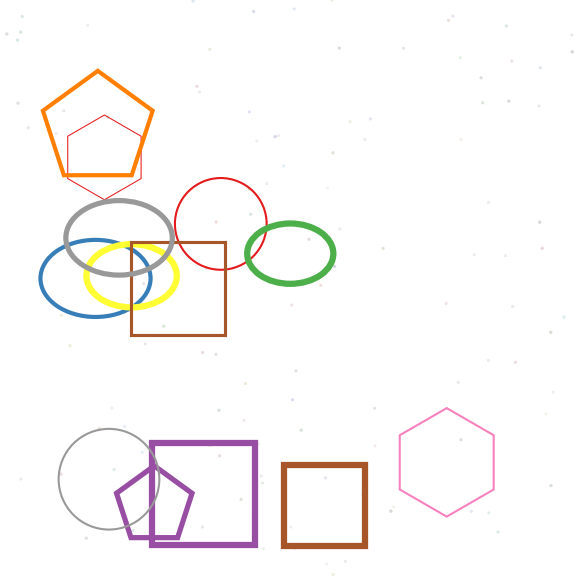[{"shape": "circle", "thickness": 1, "radius": 0.4, "center": [0.382, 0.611]}, {"shape": "hexagon", "thickness": 0.5, "radius": 0.37, "center": [0.181, 0.727]}, {"shape": "oval", "thickness": 2, "radius": 0.48, "center": [0.165, 0.517]}, {"shape": "oval", "thickness": 3, "radius": 0.37, "center": [0.503, 0.56]}, {"shape": "square", "thickness": 3, "radius": 0.44, "center": [0.352, 0.144]}, {"shape": "pentagon", "thickness": 2.5, "radius": 0.34, "center": [0.267, 0.124]}, {"shape": "pentagon", "thickness": 2, "radius": 0.5, "center": [0.169, 0.777]}, {"shape": "oval", "thickness": 3, "radius": 0.39, "center": [0.228, 0.522]}, {"shape": "square", "thickness": 3, "radius": 0.35, "center": [0.562, 0.124]}, {"shape": "square", "thickness": 1.5, "radius": 0.4, "center": [0.308, 0.5]}, {"shape": "hexagon", "thickness": 1, "radius": 0.47, "center": [0.774, 0.198]}, {"shape": "oval", "thickness": 2.5, "radius": 0.46, "center": [0.206, 0.587]}, {"shape": "circle", "thickness": 1, "radius": 0.44, "center": [0.189, 0.169]}]